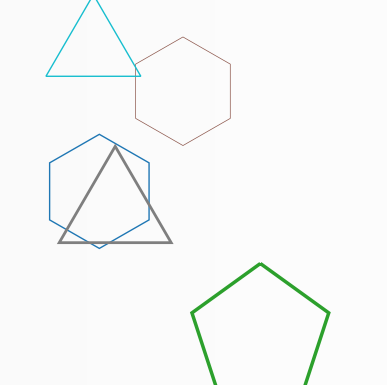[{"shape": "hexagon", "thickness": 1, "radius": 0.74, "center": [0.256, 0.503]}, {"shape": "pentagon", "thickness": 2.5, "radius": 0.93, "center": [0.672, 0.13]}, {"shape": "hexagon", "thickness": 0.5, "radius": 0.71, "center": [0.472, 0.763]}, {"shape": "triangle", "thickness": 2, "radius": 0.83, "center": [0.297, 0.453]}, {"shape": "triangle", "thickness": 1, "radius": 0.71, "center": [0.241, 0.873]}]